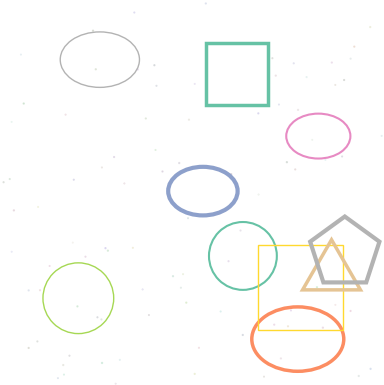[{"shape": "circle", "thickness": 1.5, "radius": 0.44, "center": [0.631, 0.335]}, {"shape": "square", "thickness": 2.5, "radius": 0.4, "center": [0.616, 0.808]}, {"shape": "oval", "thickness": 2.5, "radius": 0.6, "center": [0.773, 0.119]}, {"shape": "oval", "thickness": 3, "radius": 0.45, "center": [0.527, 0.504]}, {"shape": "oval", "thickness": 1.5, "radius": 0.42, "center": [0.827, 0.647]}, {"shape": "circle", "thickness": 1, "radius": 0.46, "center": [0.203, 0.225]}, {"shape": "square", "thickness": 1, "radius": 0.55, "center": [0.781, 0.253]}, {"shape": "triangle", "thickness": 2.5, "radius": 0.43, "center": [0.861, 0.291]}, {"shape": "pentagon", "thickness": 3, "radius": 0.47, "center": [0.896, 0.343]}, {"shape": "oval", "thickness": 1, "radius": 0.51, "center": [0.259, 0.845]}]